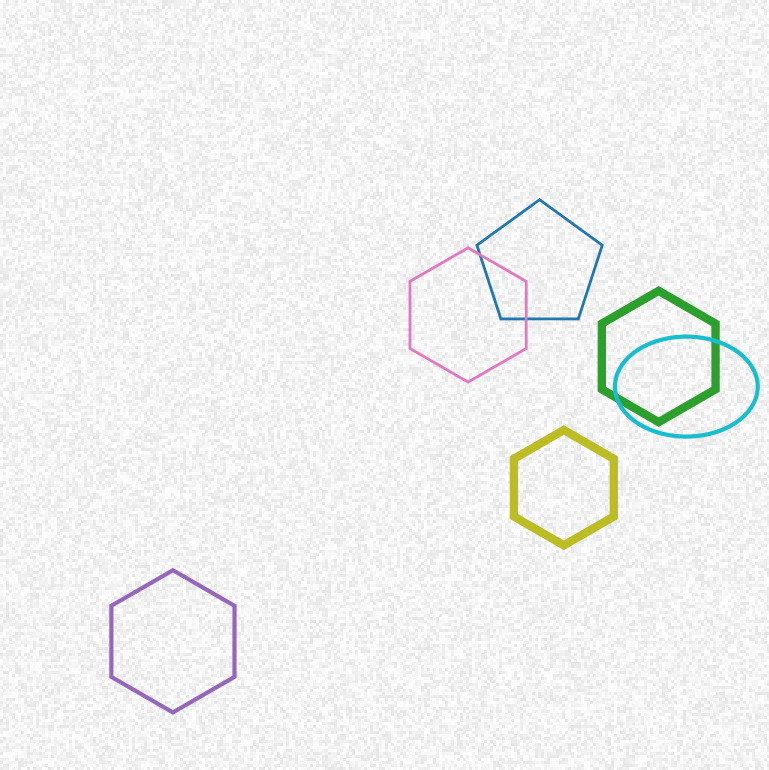[{"shape": "pentagon", "thickness": 1, "radius": 0.43, "center": [0.701, 0.655]}, {"shape": "hexagon", "thickness": 3, "radius": 0.43, "center": [0.855, 0.537]}, {"shape": "hexagon", "thickness": 1.5, "radius": 0.46, "center": [0.225, 0.167]}, {"shape": "hexagon", "thickness": 1, "radius": 0.44, "center": [0.608, 0.591]}, {"shape": "hexagon", "thickness": 3, "radius": 0.37, "center": [0.732, 0.367]}, {"shape": "oval", "thickness": 1.5, "radius": 0.46, "center": [0.891, 0.498]}]